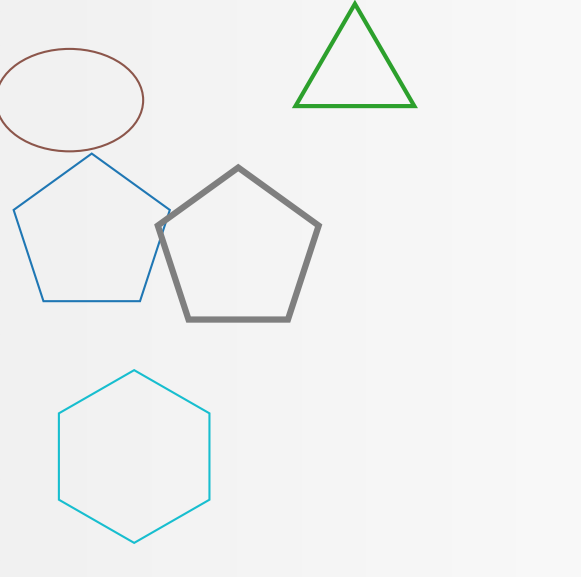[{"shape": "pentagon", "thickness": 1, "radius": 0.71, "center": [0.158, 0.592]}, {"shape": "triangle", "thickness": 2, "radius": 0.59, "center": [0.611, 0.874]}, {"shape": "oval", "thickness": 1, "radius": 0.63, "center": [0.12, 0.826]}, {"shape": "pentagon", "thickness": 3, "radius": 0.73, "center": [0.41, 0.564]}, {"shape": "hexagon", "thickness": 1, "radius": 0.75, "center": [0.231, 0.209]}]